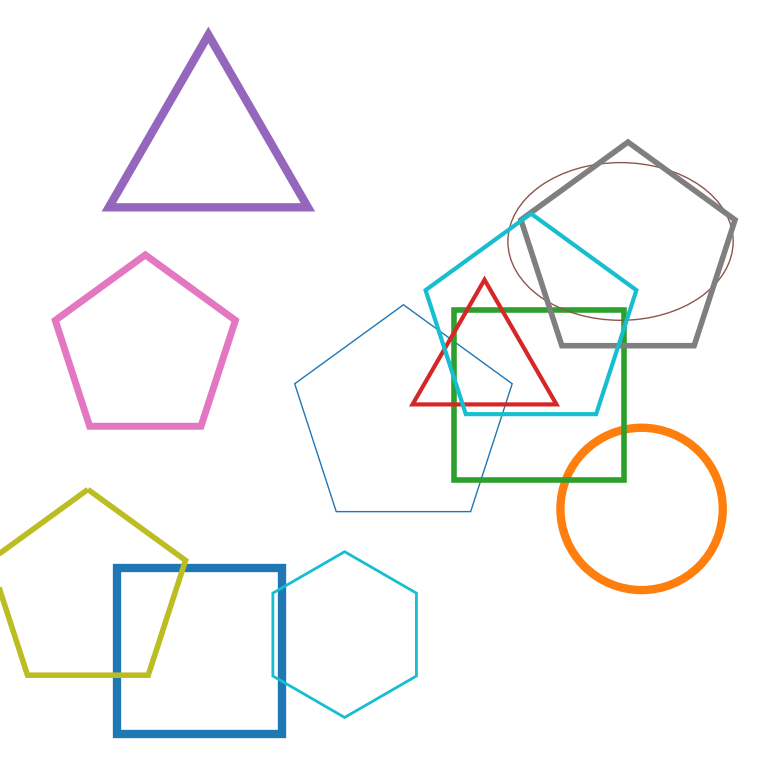[{"shape": "pentagon", "thickness": 0.5, "radius": 0.74, "center": [0.524, 0.456]}, {"shape": "square", "thickness": 3, "radius": 0.54, "center": [0.259, 0.155]}, {"shape": "circle", "thickness": 3, "radius": 0.53, "center": [0.833, 0.339]}, {"shape": "square", "thickness": 2, "radius": 0.55, "center": [0.7, 0.487]}, {"shape": "triangle", "thickness": 1.5, "radius": 0.54, "center": [0.629, 0.529]}, {"shape": "triangle", "thickness": 3, "radius": 0.75, "center": [0.271, 0.805]}, {"shape": "oval", "thickness": 0.5, "radius": 0.73, "center": [0.806, 0.686]}, {"shape": "pentagon", "thickness": 2.5, "radius": 0.62, "center": [0.189, 0.546]}, {"shape": "pentagon", "thickness": 2, "radius": 0.73, "center": [0.816, 0.669]}, {"shape": "pentagon", "thickness": 2, "radius": 0.67, "center": [0.114, 0.231]}, {"shape": "hexagon", "thickness": 1, "radius": 0.54, "center": [0.448, 0.176]}, {"shape": "pentagon", "thickness": 1.5, "radius": 0.72, "center": [0.69, 0.579]}]